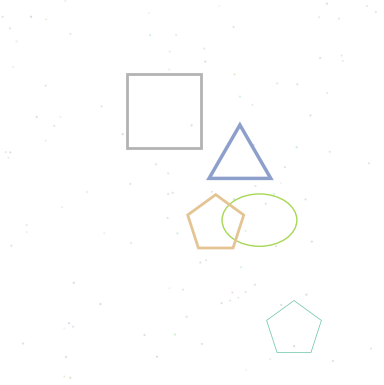[{"shape": "pentagon", "thickness": 0.5, "radius": 0.37, "center": [0.764, 0.145]}, {"shape": "triangle", "thickness": 2.5, "radius": 0.46, "center": [0.623, 0.583]}, {"shape": "oval", "thickness": 1, "radius": 0.49, "center": [0.674, 0.428]}, {"shape": "pentagon", "thickness": 2, "radius": 0.38, "center": [0.56, 0.418]}, {"shape": "square", "thickness": 2, "radius": 0.48, "center": [0.427, 0.712]}]